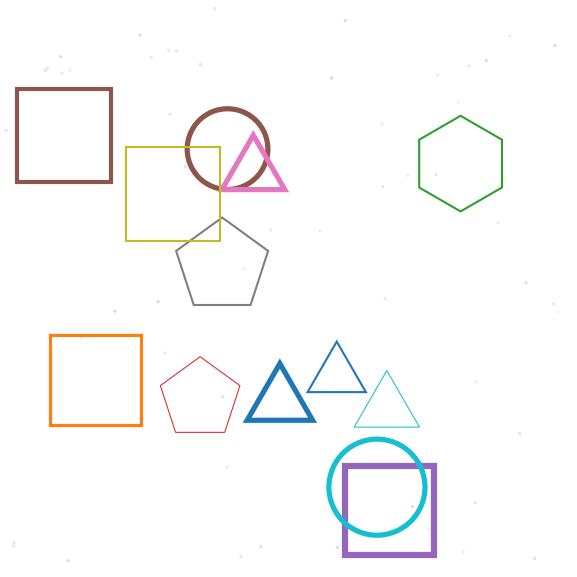[{"shape": "triangle", "thickness": 2.5, "radius": 0.33, "center": [0.485, 0.304]}, {"shape": "triangle", "thickness": 1, "radius": 0.29, "center": [0.583, 0.349]}, {"shape": "square", "thickness": 1.5, "radius": 0.39, "center": [0.166, 0.341]}, {"shape": "hexagon", "thickness": 1, "radius": 0.41, "center": [0.798, 0.716]}, {"shape": "pentagon", "thickness": 0.5, "radius": 0.36, "center": [0.347, 0.309]}, {"shape": "square", "thickness": 3, "radius": 0.39, "center": [0.674, 0.115]}, {"shape": "circle", "thickness": 2.5, "radius": 0.35, "center": [0.394, 0.741]}, {"shape": "square", "thickness": 2, "radius": 0.4, "center": [0.111, 0.764]}, {"shape": "triangle", "thickness": 2.5, "radius": 0.31, "center": [0.439, 0.702]}, {"shape": "pentagon", "thickness": 1, "radius": 0.42, "center": [0.385, 0.539]}, {"shape": "square", "thickness": 1, "radius": 0.41, "center": [0.3, 0.663]}, {"shape": "triangle", "thickness": 0.5, "radius": 0.33, "center": [0.67, 0.292]}, {"shape": "circle", "thickness": 2.5, "radius": 0.42, "center": [0.653, 0.156]}]